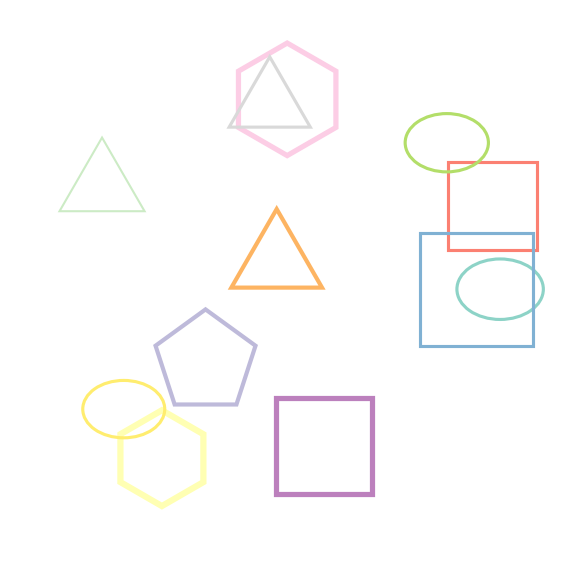[{"shape": "oval", "thickness": 1.5, "radius": 0.37, "center": [0.866, 0.498]}, {"shape": "hexagon", "thickness": 3, "radius": 0.41, "center": [0.28, 0.206]}, {"shape": "pentagon", "thickness": 2, "radius": 0.46, "center": [0.356, 0.372]}, {"shape": "square", "thickness": 1.5, "radius": 0.38, "center": [0.853, 0.643]}, {"shape": "square", "thickness": 1.5, "radius": 0.49, "center": [0.825, 0.498]}, {"shape": "triangle", "thickness": 2, "radius": 0.45, "center": [0.479, 0.546]}, {"shape": "oval", "thickness": 1.5, "radius": 0.36, "center": [0.774, 0.752]}, {"shape": "hexagon", "thickness": 2.5, "radius": 0.49, "center": [0.497, 0.827]}, {"shape": "triangle", "thickness": 1.5, "radius": 0.41, "center": [0.467, 0.82]}, {"shape": "square", "thickness": 2.5, "radius": 0.42, "center": [0.56, 0.227]}, {"shape": "triangle", "thickness": 1, "radius": 0.43, "center": [0.177, 0.676]}, {"shape": "oval", "thickness": 1.5, "radius": 0.35, "center": [0.214, 0.291]}]